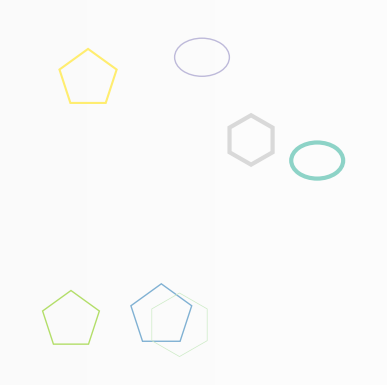[{"shape": "oval", "thickness": 3, "radius": 0.34, "center": [0.819, 0.583]}, {"shape": "oval", "thickness": 1, "radius": 0.35, "center": [0.521, 0.851]}, {"shape": "pentagon", "thickness": 1, "radius": 0.41, "center": [0.416, 0.18]}, {"shape": "pentagon", "thickness": 1, "radius": 0.38, "center": [0.183, 0.168]}, {"shape": "hexagon", "thickness": 3, "radius": 0.32, "center": [0.648, 0.636]}, {"shape": "hexagon", "thickness": 0.5, "radius": 0.41, "center": [0.463, 0.156]}, {"shape": "pentagon", "thickness": 1.5, "radius": 0.39, "center": [0.227, 0.795]}]